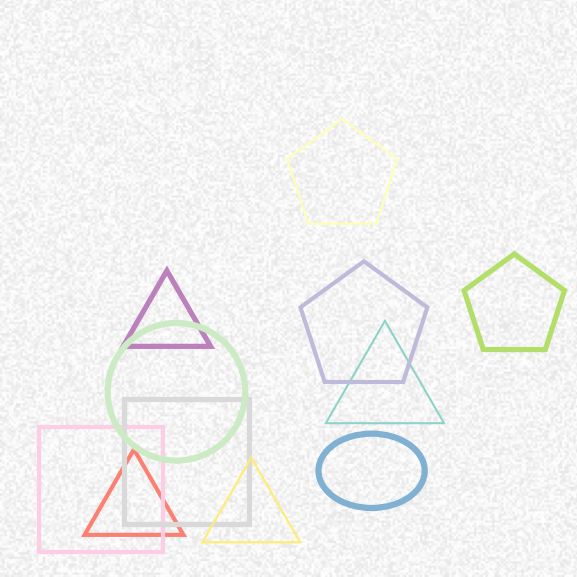[{"shape": "triangle", "thickness": 1, "radius": 0.59, "center": [0.667, 0.325]}, {"shape": "pentagon", "thickness": 1, "radius": 0.5, "center": [0.593, 0.693]}, {"shape": "pentagon", "thickness": 2, "radius": 0.58, "center": [0.63, 0.431]}, {"shape": "triangle", "thickness": 2, "radius": 0.49, "center": [0.232, 0.122]}, {"shape": "oval", "thickness": 3, "radius": 0.46, "center": [0.643, 0.184]}, {"shape": "pentagon", "thickness": 2.5, "radius": 0.46, "center": [0.891, 0.468]}, {"shape": "square", "thickness": 2, "radius": 0.54, "center": [0.175, 0.152]}, {"shape": "square", "thickness": 2.5, "radius": 0.54, "center": [0.323, 0.2]}, {"shape": "triangle", "thickness": 2.5, "radius": 0.44, "center": [0.289, 0.443]}, {"shape": "circle", "thickness": 3, "radius": 0.6, "center": [0.306, 0.321]}, {"shape": "triangle", "thickness": 1, "radius": 0.49, "center": [0.435, 0.109]}]